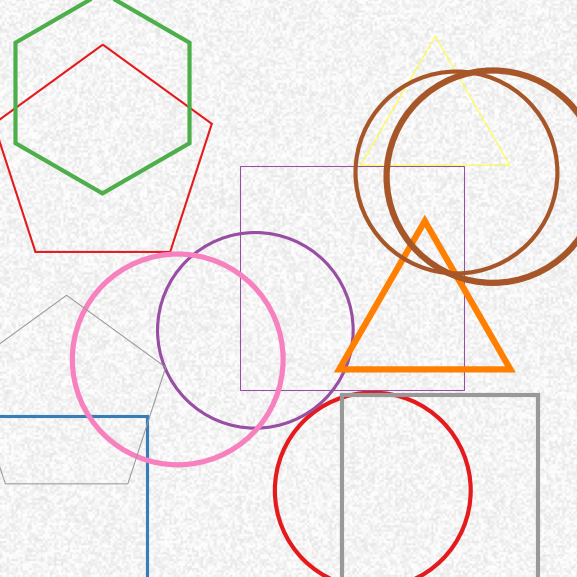[{"shape": "circle", "thickness": 2, "radius": 0.85, "center": [0.646, 0.15]}, {"shape": "pentagon", "thickness": 1, "radius": 0.99, "center": [0.178, 0.723]}, {"shape": "square", "thickness": 1.5, "radius": 0.72, "center": [0.111, 0.135]}, {"shape": "hexagon", "thickness": 2, "radius": 0.87, "center": [0.178, 0.838]}, {"shape": "square", "thickness": 0.5, "radius": 0.97, "center": [0.609, 0.517]}, {"shape": "circle", "thickness": 1.5, "radius": 0.85, "center": [0.442, 0.427]}, {"shape": "triangle", "thickness": 3, "radius": 0.86, "center": [0.736, 0.445]}, {"shape": "triangle", "thickness": 0.5, "radius": 0.75, "center": [0.754, 0.787]}, {"shape": "circle", "thickness": 3, "radius": 0.92, "center": [0.853, 0.693]}, {"shape": "circle", "thickness": 2, "radius": 0.87, "center": [0.79, 0.7]}, {"shape": "circle", "thickness": 2.5, "radius": 0.91, "center": [0.308, 0.377]}, {"shape": "pentagon", "thickness": 0.5, "radius": 0.9, "center": [0.115, 0.307]}, {"shape": "square", "thickness": 2, "radius": 0.85, "center": [0.761, 0.146]}]